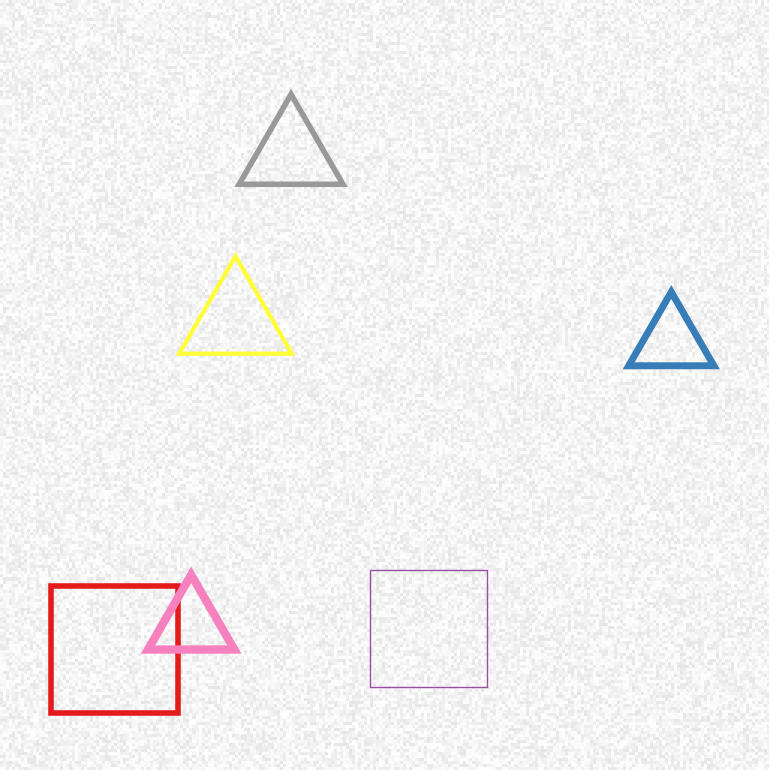[{"shape": "square", "thickness": 2, "radius": 0.41, "center": [0.148, 0.156]}, {"shape": "triangle", "thickness": 2.5, "radius": 0.32, "center": [0.872, 0.557]}, {"shape": "square", "thickness": 0.5, "radius": 0.38, "center": [0.557, 0.184]}, {"shape": "triangle", "thickness": 1.5, "radius": 0.42, "center": [0.306, 0.583]}, {"shape": "triangle", "thickness": 3, "radius": 0.32, "center": [0.248, 0.189]}, {"shape": "triangle", "thickness": 2, "radius": 0.39, "center": [0.378, 0.8]}]